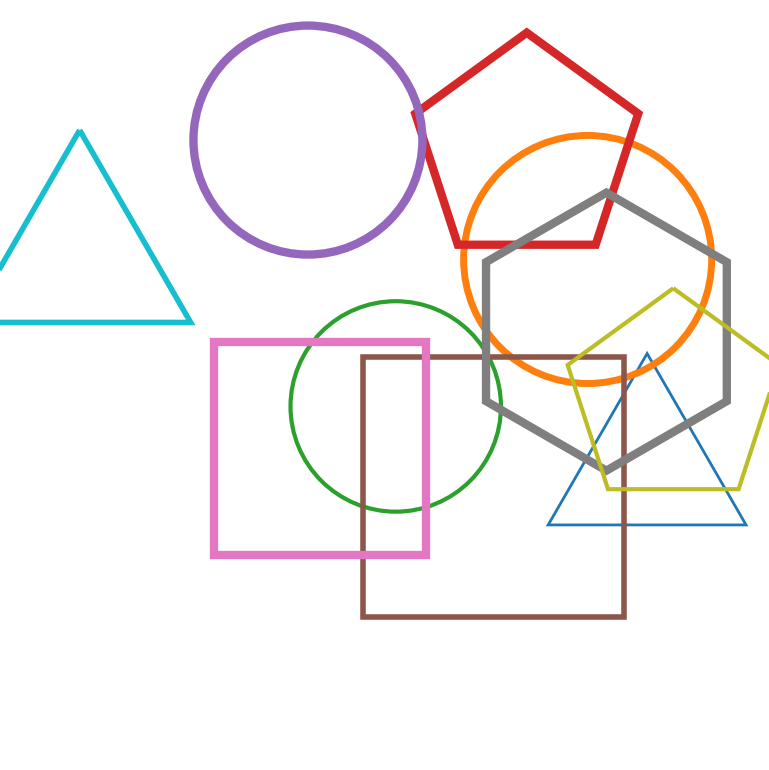[{"shape": "triangle", "thickness": 1, "radius": 0.74, "center": [0.84, 0.392]}, {"shape": "circle", "thickness": 2.5, "radius": 0.81, "center": [0.763, 0.663]}, {"shape": "circle", "thickness": 1.5, "radius": 0.68, "center": [0.514, 0.472]}, {"shape": "pentagon", "thickness": 3, "radius": 0.76, "center": [0.684, 0.805]}, {"shape": "circle", "thickness": 3, "radius": 0.74, "center": [0.4, 0.818]}, {"shape": "square", "thickness": 2, "radius": 0.84, "center": [0.641, 0.368]}, {"shape": "square", "thickness": 3, "radius": 0.69, "center": [0.416, 0.418]}, {"shape": "hexagon", "thickness": 3, "radius": 0.9, "center": [0.788, 0.569]}, {"shape": "pentagon", "thickness": 1.5, "radius": 0.72, "center": [0.874, 0.481]}, {"shape": "triangle", "thickness": 2, "radius": 0.83, "center": [0.103, 0.664]}]